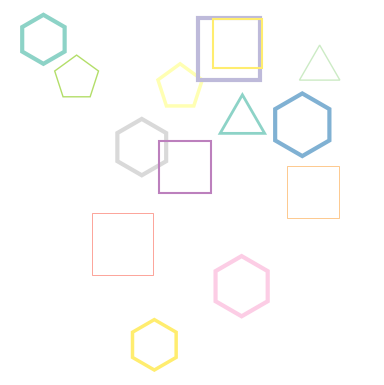[{"shape": "triangle", "thickness": 2, "radius": 0.33, "center": [0.63, 0.687]}, {"shape": "hexagon", "thickness": 3, "radius": 0.32, "center": [0.113, 0.898]}, {"shape": "pentagon", "thickness": 2.5, "radius": 0.3, "center": [0.468, 0.774]}, {"shape": "square", "thickness": 3, "radius": 0.4, "center": [0.595, 0.872]}, {"shape": "square", "thickness": 0.5, "radius": 0.4, "center": [0.317, 0.366]}, {"shape": "hexagon", "thickness": 3, "radius": 0.41, "center": [0.785, 0.676]}, {"shape": "square", "thickness": 0.5, "radius": 0.34, "center": [0.813, 0.502]}, {"shape": "pentagon", "thickness": 1, "radius": 0.3, "center": [0.199, 0.797]}, {"shape": "hexagon", "thickness": 3, "radius": 0.39, "center": [0.628, 0.257]}, {"shape": "hexagon", "thickness": 3, "radius": 0.37, "center": [0.368, 0.618]}, {"shape": "square", "thickness": 1.5, "radius": 0.34, "center": [0.482, 0.566]}, {"shape": "triangle", "thickness": 1, "radius": 0.3, "center": [0.83, 0.822]}, {"shape": "hexagon", "thickness": 2.5, "radius": 0.33, "center": [0.401, 0.104]}, {"shape": "square", "thickness": 1.5, "radius": 0.32, "center": [0.617, 0.886]}]